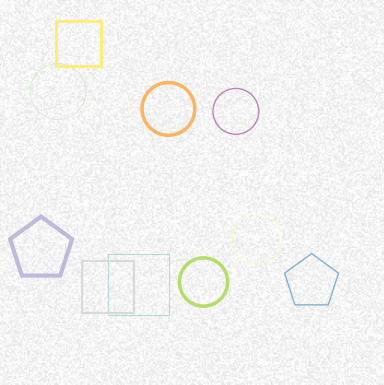[{"shape": "square", "thickness": 0.5, "radius": 0.39, "center": [0.36, 0.261]}, {"shape": "circle", "thickness": 0.5, "radius": 0.32, "center": [0.667, 0.379]}, {"shape": "pentagon", "thickness": 3, "radius": 0.42, "center": [0.107, 0.353]}, {"shape": "pentagon", "thickness": 1, "radius": 0.37, "center": [0.809, 0.268]}, {"shape": "circle", "thickness": 2.5, "radius": 0.34, "center": [0.437, 0.717]}, {"shape": "circle", "thickness": 2.5, "radius": 0.31, "center": [0.529, 0.268]}, {"shape": "square", "thickness": 1.5, "radius": 0.34, "center": [0.28, 0.255]}, {"shape": "circle", "thickness": 1, "radius": 0.3, "center": [0.613, 0.711]}, {"shape": "circle", "thickness": 0.5, "radius": 0.36, "center": [0.151, 0.762]}, {"shape": "square", "thickness": 2, "radius": 0.29, "center": [0.204, 0.888]}]